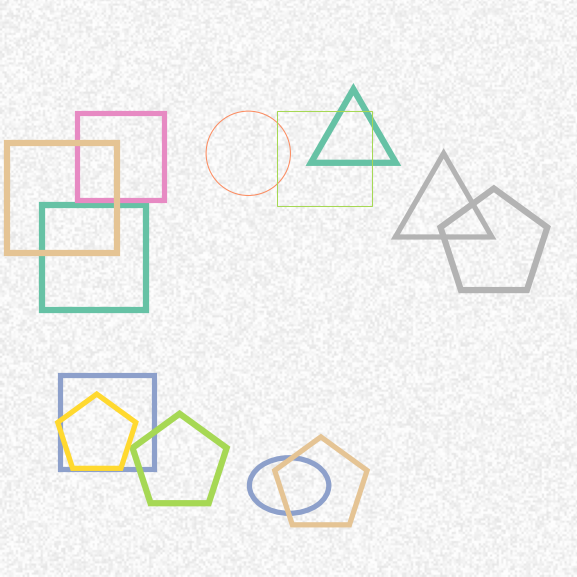[{"shape": "square", "thickness": 3, "radius": 0.45, "center": [0.163, 0.553]}, {"shape": "triangle", "thickness": 3, "radius": 0.42, "center": [0.612, 0.76]}, {"shape": "circle", "thickness": 0.5, "radius": 0.37, "center": [0.43, 0.734]}, {"shape": "oval", "thickness": 2.5, "radius": 0.34, "center": [0.501, 0.158]}, {"shape": "square", "thickness": 2.5, "radius": 0.41, "center": [0.186, 0.268]}, {"shape": "square", "thickness": 2.5, "radius": 0.38, "center": [0.209, 0.728]}, {"shape": "pentagon", "thickness": 3, "radius": 0.43, "center": [0.311, 0.197]}, {"shape": "square", "thickness": 0.5, "radius": 0.41, "center": [0.562, 0.725]}, {"shape": "pentagon", "thickness": 2.5, "radius": 0.36, "center": [0.168, 0.246]}, {"shape": "square", "thickness": 3, "radius": 0.47, "center": [0.108, 0.657]}, {"shape": "pentagon", "thickness": 2.5, "radius": 0.42, "center": [0.556, 0.158]}, {"shape": "pentagon", "thickness": 3, "radius": 0.49, "center": [0.855, 0.575]}, {"shape": "triangle", "thickness": 2.5, "radius": 0.48, "center": [0.768, 0.637]}]